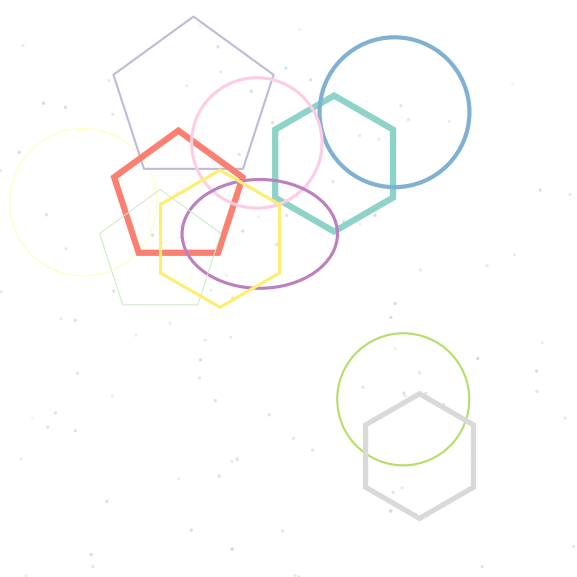[{"shape": "hexagon", "thickness": 3, "radius": 0.59, "center": [0.579, 0.716]}, {"shape": "circle", "thickness": 0.5, "radius": 0.64, "center": [0.144, 0.649]}, {"shape": "pentagon", "thickness": 1, "radius": 0.73, "center": [0.335, 0.825]}, {"shape": "pentagon", "thickness": 3, "radius": 0.58, "center": [0.309, 0.656]}, {"shape": "circle", "thickness": 2, "radius": 0.65, "center": [0.683, 0.805]}, {"shape": "circle", "thickness": 1, "radius": 0.57, "center": [0.698, 0.308]}, {"shape": "circle", "thickness": 1.5, "radius": 0.56, "center": [0.445, 0.752]}, {"shape": "hexagon", "thickness": 2.5, "radius": 0.54, "center": [0.726, 0.209]}, {"shape": "oval", "thickness": 1.5, "radius": 0.67, "center": [0.45, 0.594]}, {"shape": "pentagon", "thickness": 0.5, "radius": 0.55, "center": [0.278, 0.561]}, {"shape": "hexagon", "thickness": 1.5, "radius": 0.59, "center": [0.381, 0.586]}]